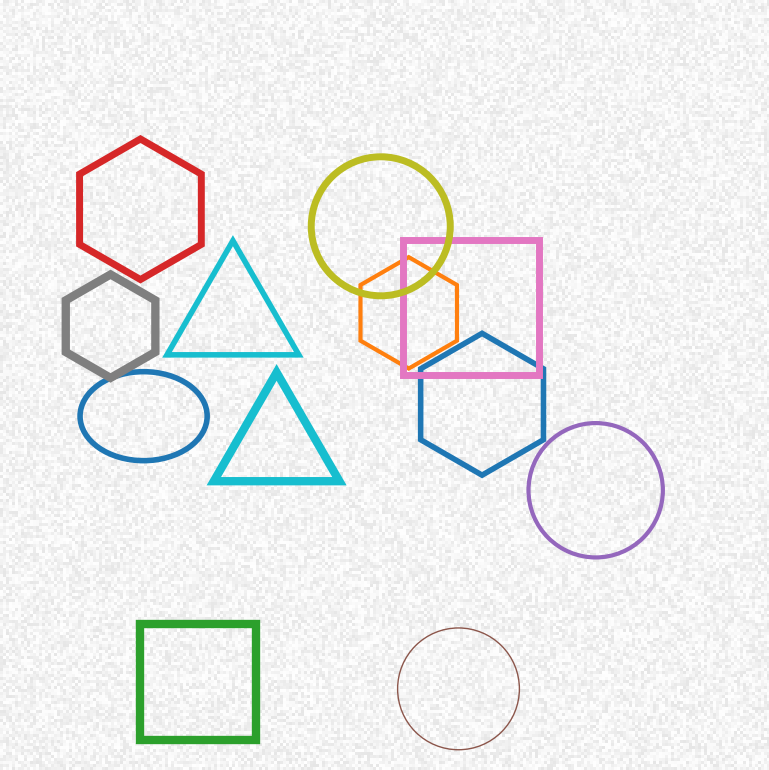[{"shape": "hexagon", "thickness": 2, "radius": 0.46, "center": [0.626, 0.475]}, {"shape": "oval", "thickness": 2, "radius": 0.41, "center": [0.187, 0.46]}, {"shape": "hexagon", "thickness": 1.5, "radius": 0.36, "center": [0.531, 0.594]}, {"shape": "square", "thickness": 3, "radius": 0.38, "center": [0.258, 0.115]}, {"shape": "hexagon", "thickness": 2.5, "radius": 0.46, "center": [0.182, 0.728]}, {"shape": "circle", "thickness": 1.5, "radius": 0.44, "center": [0.774, 0.363]}, {"shape": "circle", "thickness": 0.5, "radius": 0.4, "center": [0.595, 0.105]}, {"shape": "square", "thickness": 2.5, "radius": 0.44, "center": [0.612, 0.6]}, {"shape": "hexagon", "thickness": 3, "radius": 0.34, "center": [0.144, 0.576]}, {"shape": "circle", "thickness": 2.5, "radius": 0.45, "center": [0.494, 0.706]}, {"shape": "triangle", "thickness": 3, "radius": 0.47, "center": [0.359, 0.422]}, {"shape": "triangle", "thickness": 2, "radius": 0.49, "center": [0.302, 0.589]}]